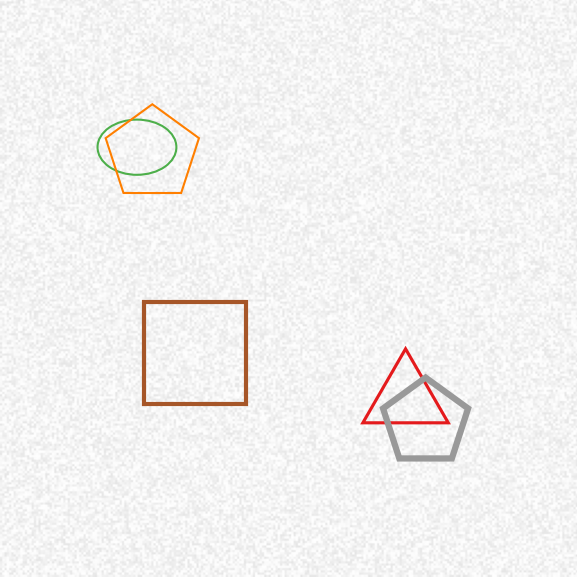[{"shape": "triangle", "thickness": 1.5, "radius": 0.43, "center": [0.702, 0.31]}, {"shape": "oval", "thickness": 1, "radius": 0.34, "center": [0.237, 0.744]}, {"shape": "pentagon", "thickness": 1, "radius": 0.42, "center": [0.264, 0.734]}, {"shape": "square", "thickness": 2, "radius": 0.44, "center": [0.337, 0.388]}, {"shape": "pentagon", "thickness": 3, "radius": 0.39, "center": [0.737, 0.268]}]